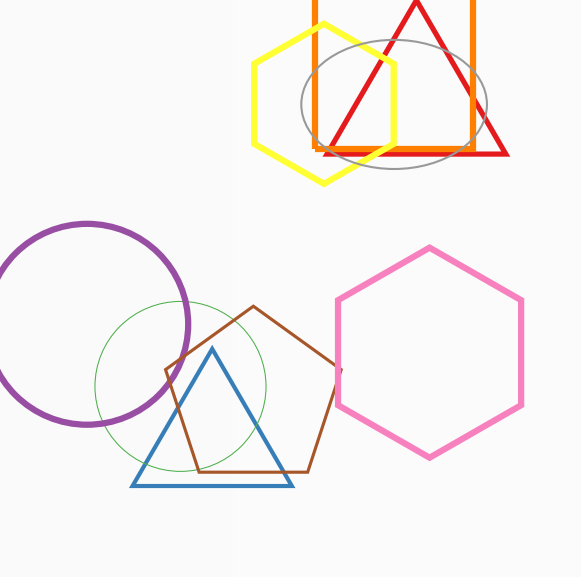[{"shape": "triangle", "thickness": 2.5, "radius": 0.89, "center": [0.716, 0.821]}, {"shape": "triangle", "thickness": 2, "radius": 0.79, "center": [0.365, 0.237]}, {"shape": "circle", "thickness": 0.5, "radius": 0.74, "center": [0.311, 0.33]}, {"shape": "circle", "thickness": 3, "radius": 0.87, "center": [0.15, 0.438]}, {"shape": "square", "thickness": 3, "radius": 0.68, "center": [0.678, 0.876]}, {"shape": "hexagon", "thickness": 3, "radius": 0.69, "center": [0.557, 0.819]}, {"shape": "pentagon", "thickness": 1.5, "radius": 0.79, "center": [0.436, 0.31]}, {"shape": "hexagon", "thickness": 3, "radius": 0.91, "center": [0.739, 0.388]}, {"shape": "oval", "thickness": 1, "radius": 0.8, "center": [0.678, 0.818]}]